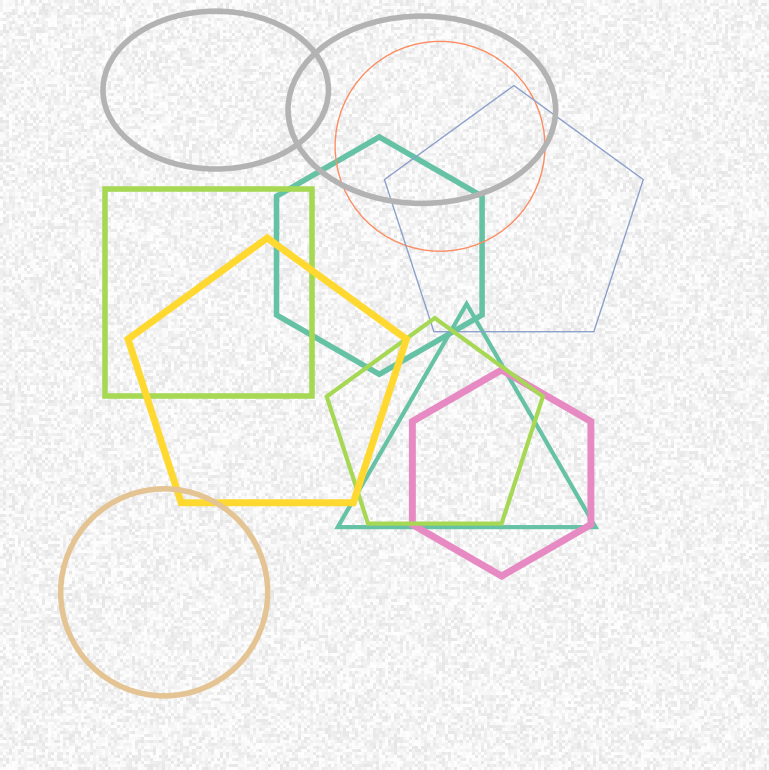[{"shape": "hexagon", "thickness": 2, "radius": 0.77, "center": [0.493, 0.668]}, {"shape": "triangle", "thickness": 1.5, "radius": 0.97, "center": [0.606, 0.412]}, {"shape": "circle", "thickness": 0.5, "radius": 0.68, "center": [0.571, 0.81]}, {"shape": "pentagon", "thickness": 0.5, "radius": 0.88, "center": [0.667, 0.712]}, {"shape": "hexagon", "thickness": 2.5, "radius": 0.67, "center": [0.651, 0.386]}, {"shape": "pentagon", "thickness": 1.5, "radius": 0.74, "center": [0.565, 0.439]}, {"shape": "square", "thickness": 2, "radius": 0.67, "center": [0.271, 0.62]}, {"shape": "pentagon", "thickness": 2.5, "radius": 0.95, "center": [0.347, 0.501]}, {"shape": "circle", "thickness": 2, "radius": 0.67, "center": [0.213, 0.231]}, {"shape": "oval", "thickness": 2, "radius": 0.87, "center": [0.548, 0.857]}, {"shape": "oval", "thickness": 2, "radius": 0.73, "center": [0.28, 0.883]}]